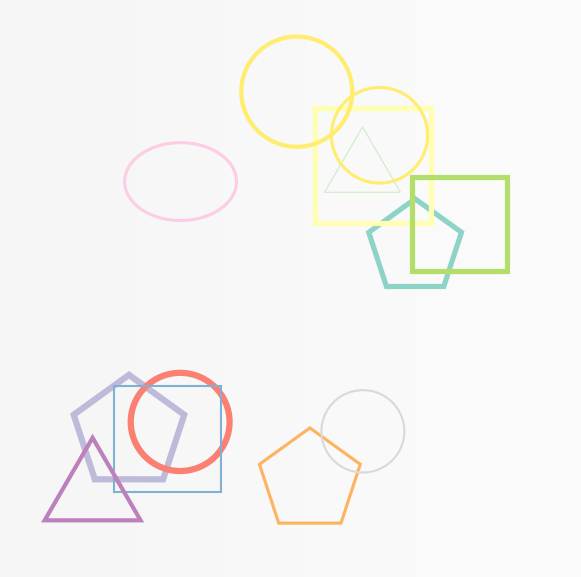[{"shape": "pentagon", "thickness": 2.5, "radius": 0.42, "center": [0.714, 0.571]}, {"shape": "square", "thickness": 2.5, "radius": 0.5, "center": [0.643, 0.712]}, {"shape": "pentagon", "thickness": 3, "radius": 0.5, "center": [0.222, 0.25]}, {"shape": "circle", "thickness": 3, "radius": 0.43, "center": [0.31, 0.269]}, {"shape": "square", "thickness": 1, "radius": 0.46, "center": [0.288, 0.238]}, {"shape": "pentagon", "thickness": 1.5, "radius": 0.46, "center": [0.533, 0.167]}, {"shape": "square", "thickness": 2.5, "radius": 0.41, "center": [0.791, 0.611]}, {"shape": "oval", "thickness": 1.5, "radius": 0.48, "center": [0.311, 0.685]}, {"shape": "circle", "thickness": 1, "radius": 0.36, "center": [0.624, 0.252]}, {"shape": "triangle", "thickness": 2, "radius": 0.48, "center": [0.159, 0.146]}, {"shape": "triangle", "thickness": 0.5, "radius": 0.38, "center": [0.624, 0.704]}, {"shape": "circle", "thickness": 1.5, "radius": 0.41, "center": [0.653, 0.765]}, {"shape": "circle", "thickness": 2, "radius": 0.48, "center": [0.511, 0.84]}]